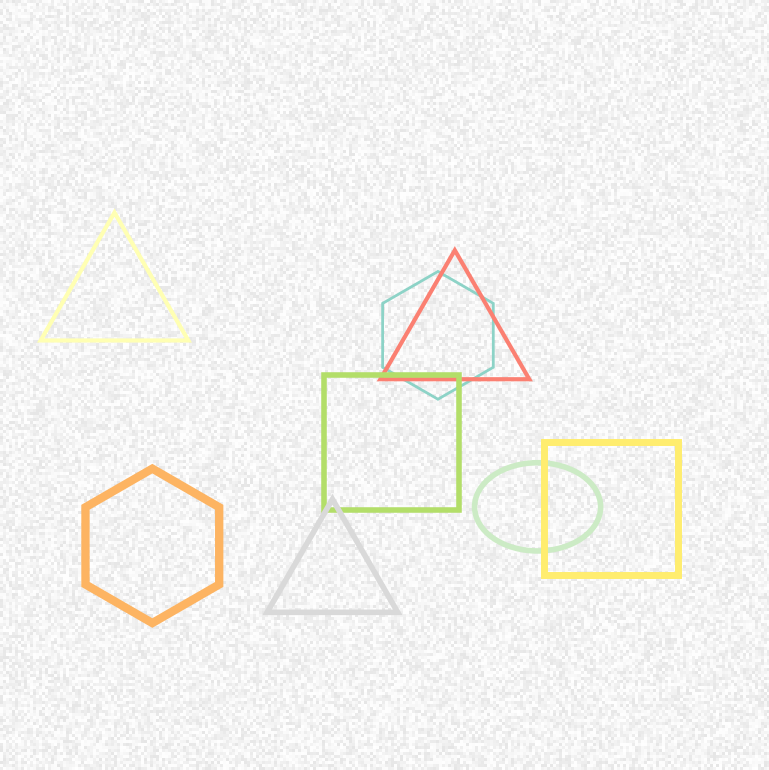[{"shape": "hexagon", "thickness": 1, "radius": 0.41, "center": [0.569, 0.564]}, {"shape": "triangle", "thickness": 1.5, "radius": 0.55, "center": [0.149, 0.613]}, {"shape": "triangle", "thickness": 1.5, "radius": 0.56, "center": [0.591, 0.563]}, {"shape": "hexagon", "thickness": 3, "radius": 0.5, "center": [0.198, 0.291]}, {"shape": "square", "thickness": 2, "radius": 0.44, "center": [0.509, 0.425]}, {"shape": "triangle", "thickness": 2, "radius": 0.49, "center": [0.432, 0.254]}, {"shape": "oval", "thickness": 2, "radius": 0.41, "center": [0.698, 0.342]}, {"shape": "square", "thickness": 2.5, "radius": 0.43, "center": [0.794, 0.339]}]